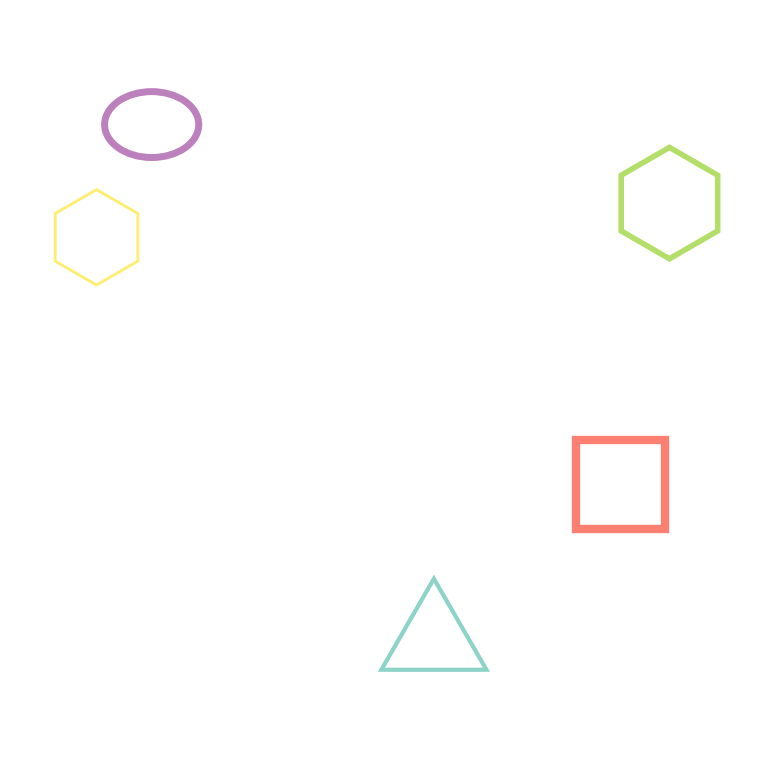[{"shape": "triangle", "thickness": 1.5, "radius": 0.39, "center": [0.564, 0.17]}, {"shape": "square", "thickness": 3, "radius": 0.29, "center": [0.805, 0.371]}, {"shape": "hexagon", "thickness": 2, "radius": 0.36, "center": [0.869, 0.736]}, {"shape": "oval", "thickness": 2.5, "radius": 0.31, "center": [0.197, 0.838]}, {"shape": "hexagon", "thickness": 1, "radius": 0.31, "center": [0.125, 0.692]}]